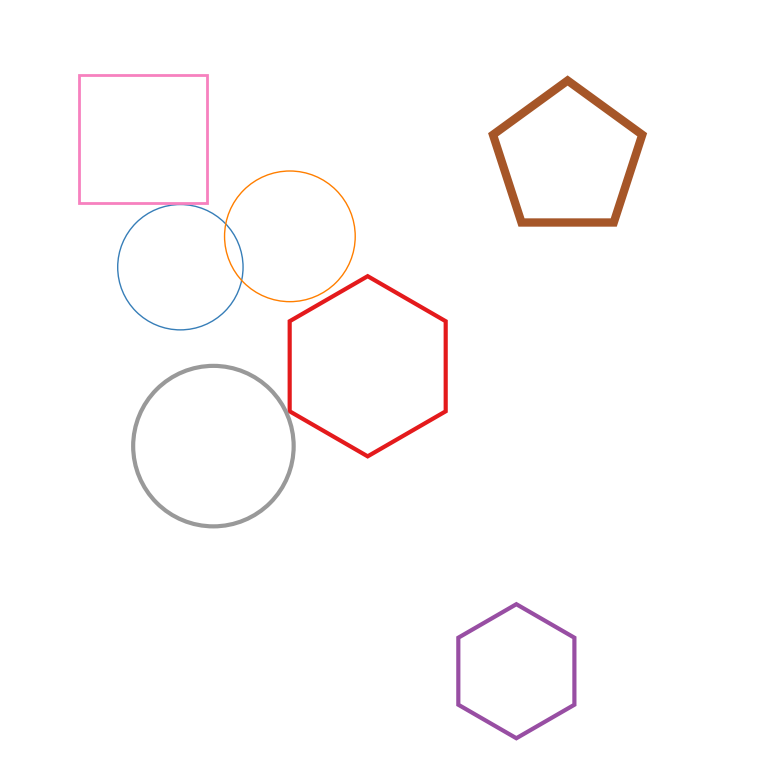[{"shape": "hexagon", "thickness": 1.5, "radius": 0.58, "center": [0.478, 0.524]}, {"shape": "circle", "thickness": 0.5, "radius": 0.41, "center": [0.234, 0.653]}, {"shape": "hexagon", "thickness": 1.5, "radius": 0.44, "center": [0.671, 0.128]}, {"shape": "circle", "thickness": 0.5, "radius": 0.42, "center": [0.376, 0.693]}, {"shape": "pentagon", "thickness": 3, "radius": 0.51, "center": [0.737, 0.793]}, {"shape": "square", "thickness": 1, "radius": 0.42, "center": [0.186, 0.819]}, {"shape": "circle", "thickness": 1.5, "radius": 0.52, "center": [0.277, 0.421]}]